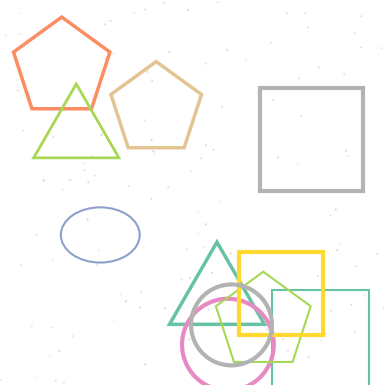[{"shape": "square", "thickness": 1.5, "radius": 0.63, "center": [0.833, 0.121]}, {"shape": "triangle", "thickness": 2.5, "radius": 0.71, "center": [0.564, 0.229]}, {"shape": "pentagon", "thickness": 2.5, "radius": 0.66, "center": [0.16, 0.824]}, {"shape": "oval", "thickness": 1.5, "radius": 0.51, "center": [0.26, 0.39]}, {"shape": "circle", "thickness": 3, "radius": 0.6, "center": [0.592, 0.105]}, {"shape": "pentagon", "thickness": 1.5, "radius": 0.65, "center": [0.684, 0.165]}, {"shape": "triangle", "thickness": 2, "radius": 0.64, "center": [0.198, 0.654]}, {"shape": "square", "thickness": 3, "radius": 0.54, "center": [0.73, 0.238]}, {"shape": "pentagon", "thickness": 2.5, "radius": 0.62, "center": [0.406, 0.716]}, {"shape": "circle", "thickness": 3, "radius": 0.53, "center": [0.601, 0.156]}, {"shape": "square", "thickness": 3, "radius": 0.67, "center": [0.81, 0.639]}]